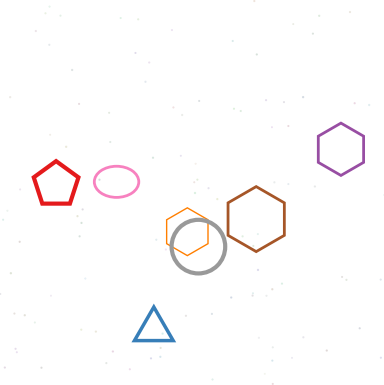[{"shape": "pentagon", "thickness": 3, "radius": 0.31, "center": [0.146, 0.52]}, {"shape": "triangle", "thickness": 2.5, "radius": 0.29, "center": [0.4, 0.144]}, {"shape": "hexagon", "thickness": 2, "radius": 0.34, "center": [0.886, 0.612]}, {"shape": "hexagon", "thickness": 1, "radius": 0.31, "center": [0.487, 0.398]}, {"shape": "hexagon", "thickness": 2, "radius": 0.42, "center": [0.665, 0.431]}, {"shape": "oval", "thickness": 2, "radius": 0.29, "center": [0.303, 0.528]}, {"shape": "circle", "thickness": 3, "radius": 0.35, "center": [0.515, 0.359]}]